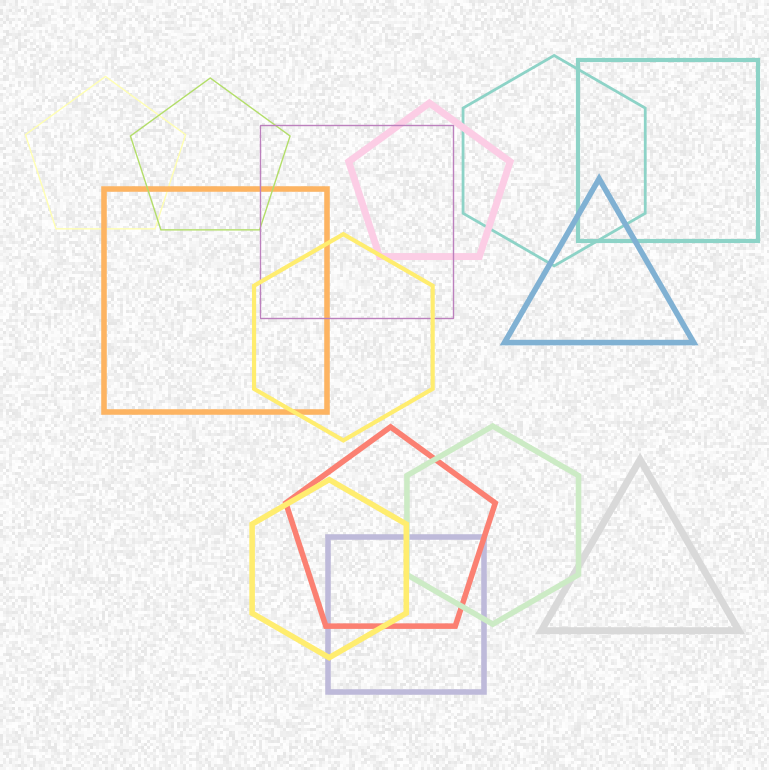[{"shape": "square", "thickness": 1.5, "radius": 0.59, "center": [0.868, 0.805]}, {"shape": "hexagon", "thickness": 1, "radius": 0.68, "center": [0.72, 0.791]}, {"shape": "pentagon", "thickness": 0.5, "radius": 0.55, "center": [0.137, 0.791]}, {"shape": "square", "thickness": 2, "radius": 0.5, "center": [0.527, 0.202]}, {"shape": "pentagon", "thickness": 2, "radius": 0.72, "center": [0.507, 0.303]}, {"shape": "triangle", "thickness": 2, "radius": 0.71, "center": [0.778, 0.626]}, {"shape": "square", "thickness": 2, "radius": 0.72, "center": [0.28, 0.61]}, {"shape": "pentagon", "thickness": 0.5, "radius": 0.55, "center": [0.273, 0.79]}, {"shape": "pentagon", "thickness": 2.5, "radius": 0.55, "center": [0.558, 0.756]}, {"shape": "triangle", "thickness": 2.5, "radius": 0.74, "center": [0.831, 0.255]}, {"shape": "square", "thickness": 0.5, "radius": 0.63, "center": [0.463, 0.712]}, {"shape": "hexagon", "thickness": 2, "radius": 0.64, "center": [0.64, 0.318]}, {"shape": "hexagon", "thickness": 2, "radius": 0.58, "center": [0.428, 0.262]}, {"shape": "hexagon", "thickness": 1.5, "radius": 0.67, "center": [0.446, 0.562]}]